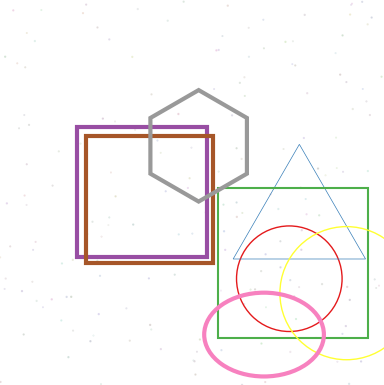[{"shape": "circle", "thickness": 1, "radius": 0.69, "center": [0.751, 0.276]}, {"shape": "triangle", "thickness": 0.5, "radius": 0.99, "center": [0.778, 0.427]}, {"shape": "square", "thickness": 1.5, "radius": 0.97, "center": [0.76, 0.317]}, {"shape": "square", "thickness": 3, "radius": 0.85, "center": [0.369, 0.502]}, {"shape": "circle", "thickness": 1, "radius": 0.86, "center": [0.9, 0.239]}, {"shape": "square", "thickness": 3, "radius": 0.82, "center": [0.389, 0.481]}, {"shape": "oval", "thickness": 3, "radius": 0.78, "center": [0.686, 0.131]}, {"shape": "hexagon", "thickness": 3, "radius": 0.72, "center": [0.516, 0.621]}]